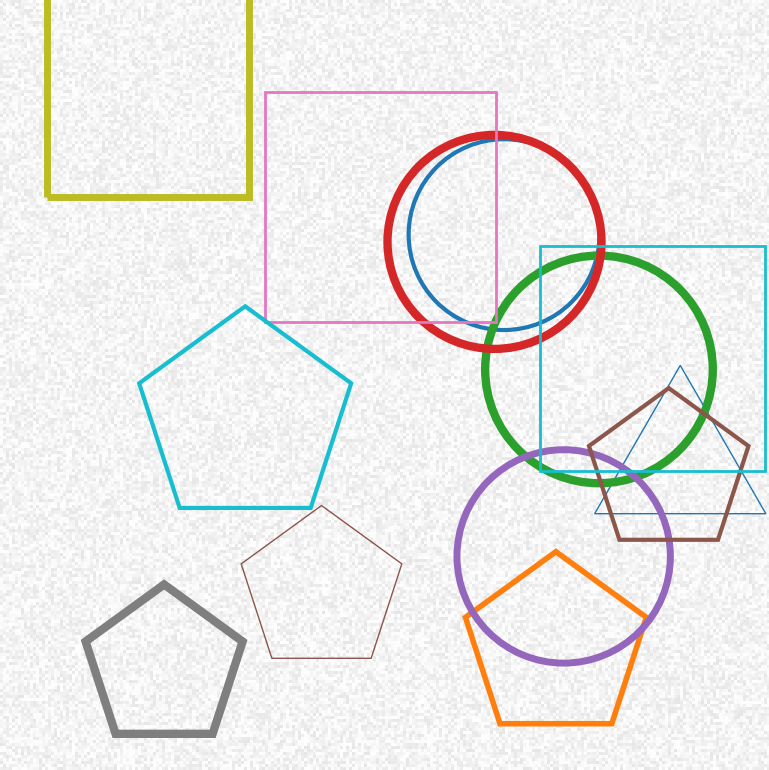[{"shape": "circle", "thickness": 1.5, "radius": 0.62, "center": [0.655, 0.695]}, {"shape": "triangle", "thickness": 0.5, "radius": 0.64, "center": [0.883, 0.397]}, {"shape": "pentagon", "thickness": 2, "radius": 0.62, "center": [0.722, 0.16]}, {"shape": "circle", "thickness": 3, "radius": 0.74, "center": [0.778, 0.52]}, {"shape": "circle", "thickness": 3, "radius": 0.69, "center": [0.642, 0.686]}, {"shape": "circle", "thickness": 2.5, "radius": 0.69, "center": [0.732, 0.277]}, {"shape": "pentagon", "thickness": 1.5, "radius": 0.54, "center": [0.868, 0.387]}, {"shape": "pentagon", "thickness": 0.5, "radius": 0.55, "center": [0.418, 0.234]}, {"shape": "square", "thickness": 1, "radius": 0.75, "center": [0.494, 0.731]}, {"shape": "pentagon", "thickness": 3, "radius": 0.54, "center": [0.213, 0.134]}, {"shape": "square", "thickness": 2.5, "radius": 0.66, "center": [0.193, 0.875]}, {"shape": "pentagon", "thickness": 1.5, "radius": 0.72, "center": [0.318, 0.457]}, {"shape": "square", "thickness": 1, "radius": 0.73, "center": [0.848, 0.535]}]